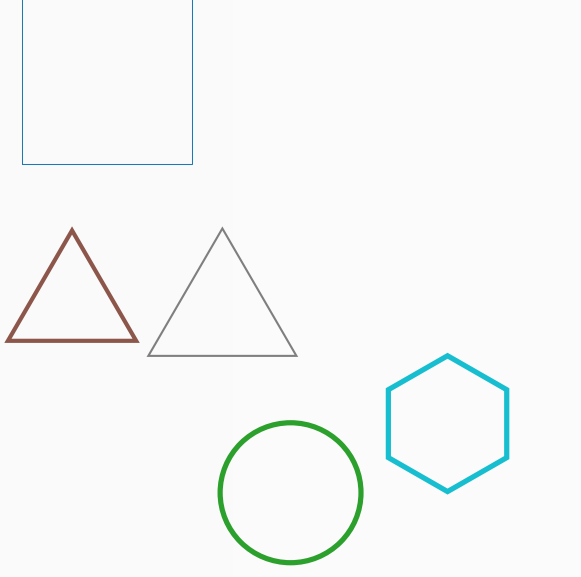[{"shape": "square", "thickness": 0.5, "radius": 0.73, "center": [0.184, 0.862]}, {"shape": "circle", "thickness": 2.5, "radius": 0.61, "center": [0.5, 0.146]}, {"shape": "triangle", "thickness": 2, "radius": 0.64, "center": [0.124, 0.473]}, {"shape": "triangle", "thickness": 1, "radius": 0.74, "center": [0.383, 0.456]}, {"shape": "hexagon", "thickness": 2.5, "radius": 0.59, "center": [0.77, 0.266]}]